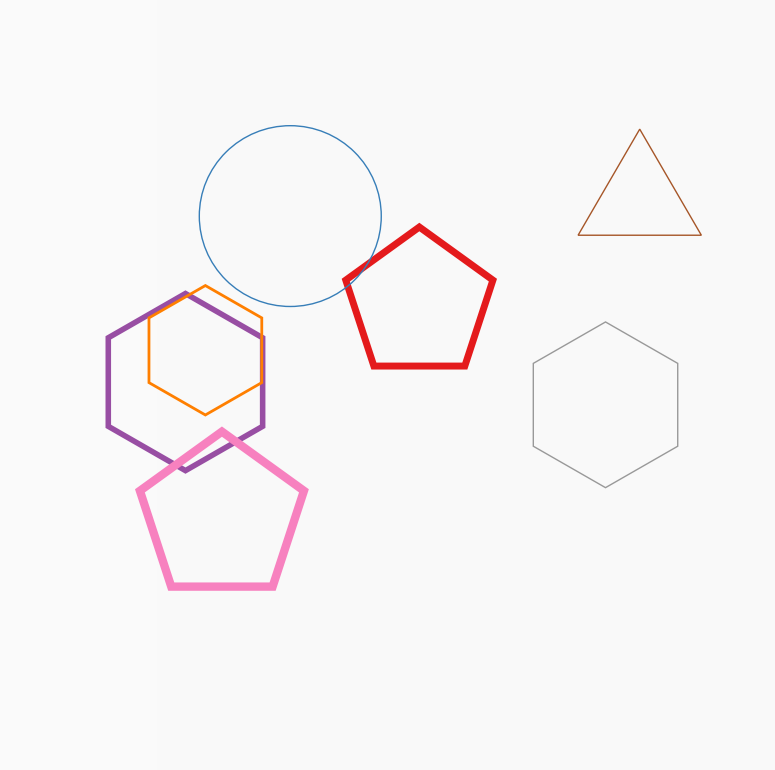[{"shape": "pentagon", "thickness": 2.5, "radius": 0.5, "center": [0.541, 0.605]}, {"shape": "circle", "thickness": 0.5, "radius": 0.59, "center": [0.375, 0.719]}, {"shape": "hexagon", "thickness": 2, "radius": 0.57, "center": [0.239, 0.504]}, {"shape": "hexagon", "thickness": 1, "radius": 0.42, "center": [0.265, 0.545]}, {"shape": "triangle", "thickness": 0.5, "radius": 0.46, "center": [0.825, 0.74]}, {"shape": "pentagon", "thickness": 3, "radius": 0.56, "center": [0.286, 0.328]}, {"shape": "hexagon", "thickness": 0.5, "radius": 0.54, "center": [0.781, 0.474]}]